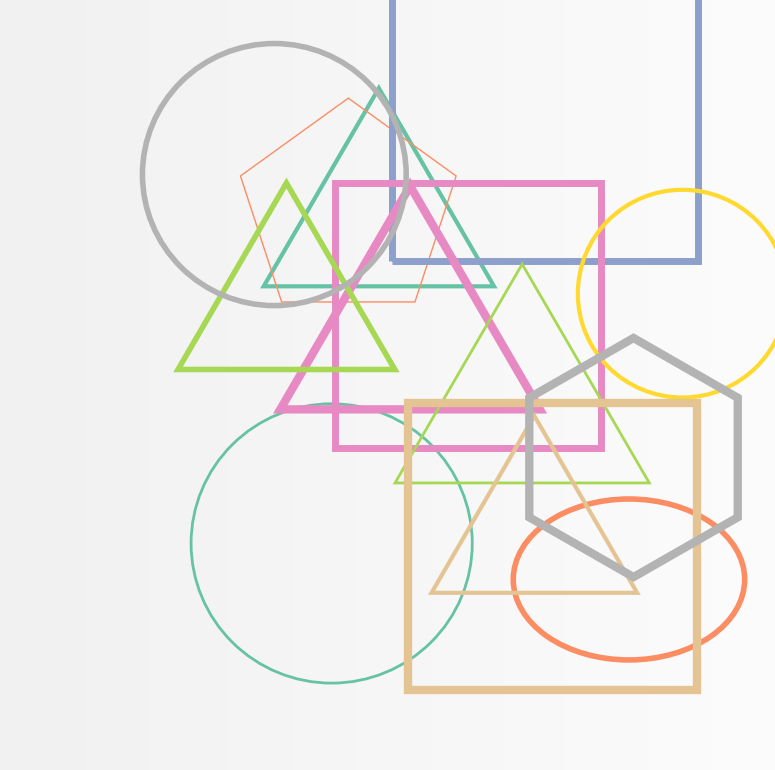[{"shape": "circle", "thickness": 1, "radius": 0.91, "center": [0.428, 0.294]}, {"shape": "triangle", "thickness": 1.5, "radius": 0.86, "center": [0.489, 0.714]}, {"shape": "pentagon", "thickness": 0.5, "radius": 0.73, "center": [0.449, 0.726]}, {"shape": "oval", "thickness": 2, "radius": 0.75, "center": [0.812, 0.247]}, {"shape": "square", "thickness": 2.5, "radius": 0.99, "center": [0.703, 0.858]}, {"shape": "triangle", "thickness": 3, "radius": 0.97, "center": [0.529, 0.565]}, {"shape": "square", "thickness": 2.5, "radius": 0.86, "center": [0.604, 0.59]}, {"shape": "triangle", "thickness": 1, "radius": 0.95, "center": [0.674, 0.468]}, {"shape": "triangle", "thickness": 2, "radius": 0.81, "center": [0.37, 0.601]}, {"shape": "circle", "thickness": 1.5, "radius": 0.67, "center": [0.88, 0.619]}, {"shape": "square", "thickness": 3, "radius": 0.93, "center": [0.713, 0.29]}, {"shape": "triangle", "thickness": 1.5, "radius": 0.77, "center": [0.689, 0.307]}, {"shape": "hexagon", "thickness": 3, "radius": 0.78, "center": [0.817, 0.406]}, {"shape": "circle", "thickness": 2, "radius": 0.85, "center": [0.354, 0.773]}]